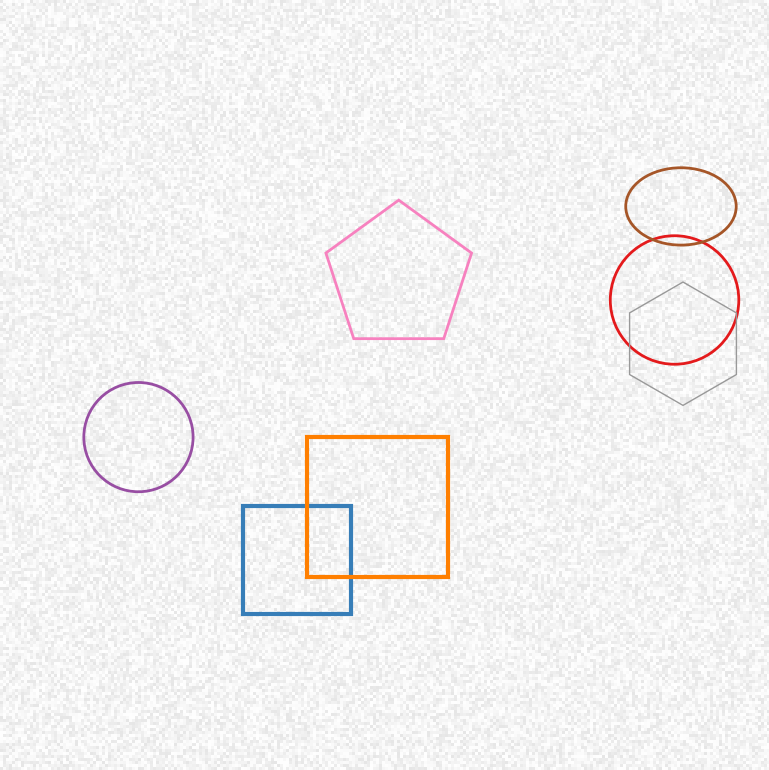[{"shape": "circle", "thickness": 1, "radius": 0.42, "center": [0.876, 0.61]}, {"shape": "square", "thickness": 1.5, "radius": 0.35, "center": [0.386, 0.273]}, {"shape": "circle", "thickness": 1, "radius": 0.35, "center": [0.18, 0.432]}, {"shape": "square", "thickness": 1.5, "radius": 0.46, "center": [0.49, 0.341]}, {"shape": "oval", "thickness": 1, "radius": 0.36, "center": [0.884, 0.732]}, {"shape": "pentagon", "thickness": 1, "radius": 0.5, "center": [0.518, 0.641]}, {"shape": "hexagon", "thickness": 0.5, "radius": 0.4, "center": [0.887, 0.554]}]